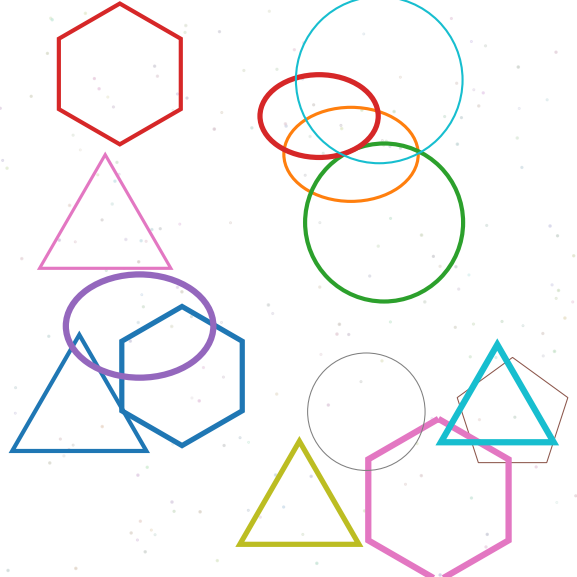[{"shape": "hexagon", "thickness": 2.5, "radius": 0.6, "center": [0.315, 0.348]}, {"shape": "triangle", "thickness": 2, "radius": 0.67, "center": [0.137, 0.285]}, {"shape": "oval", "thickness": 1.5, "radius": 0.58, "center": [0.608, 0.732]}, {"shape": "circle", "thickness": 2, "radius": 0.68, "center": [0.665, 0.614]}, {"shape": "oval", "thickness": 2.5, "radius": 0.51, "center": [0.553, 0.798]}, {"shape": "hexagon", "thickness": 2, "radius": 0.61, "center": [0.207, 0.871]}, {"shape": "oval", "thickness": 3, "radius": 0.64, "center": [0.242, 0.435]}, {"shape": "pentagon", "thickness": 0.5, "radius": 0.5, "center": [0.888, 0.28]}, {"shape": "triangle", "thickness": 1.5, "radius": 0.66, "center": [0.182, 0.6]}, {"shape": "hexagon", "thickness": 3, "radius": 0.7, "center": [0.759, 0.134]}, {"shape": "circle", "thickness": 0.5, "radius": 0.51, "center": [0.634, 0.286]}, {"shape": "triangle", "thickness": 2.5, "radius": 0.6, "center": [0.518, 0.116]}, {"shape": "triangle", "thickness": 3, "radius": 0.56, "center": [0.861, 0.29]}, {"shape": "circle", "thickness": 1, "radius": 0.72, "center": [0.657, 0.861]}]